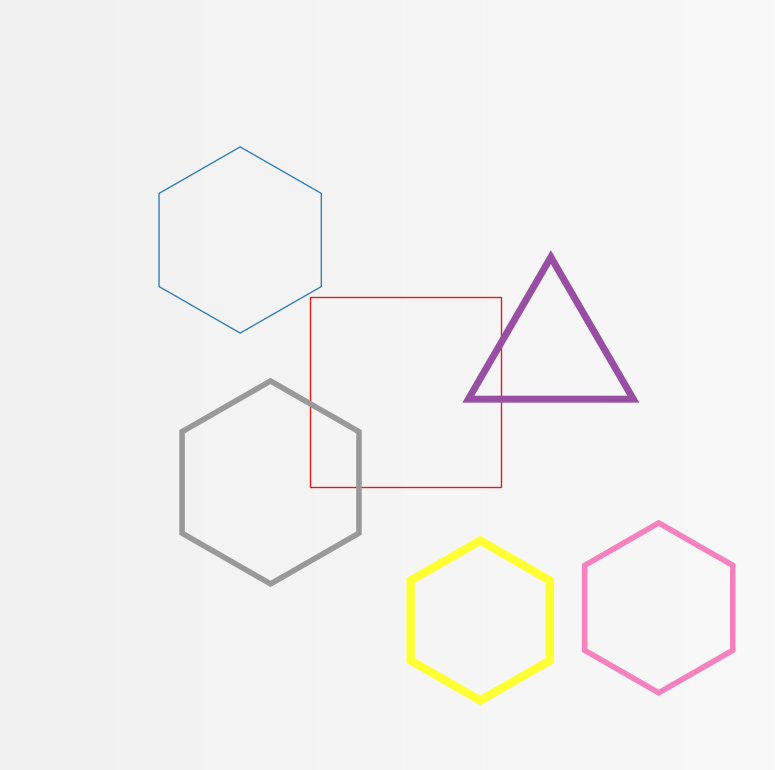[{"shape": "square", "thickness": 0.5, "radius": 0.62, "center": [0.523, 0.491]}, {"shape": "hexagon", "thickness": 0.5, "radius": 0.6, "center": [0.31, 0.688]}, {"shape": "triangle", "thickness": 2.5, "radius": 0.61, "center": [0.711, 0.543]}, {"shape": "hexagon", "thickness": 3, "radius": 0.52, "center": [0.62, 0.194]}, {"shape": "hexagon", "thickness": 2, "radius": 0.55, "center": [0.85, 0.211]}, {"shape": "hexagon", "thickness": 2, "radius": 0.66, "center": [0.349, 0.373]}]